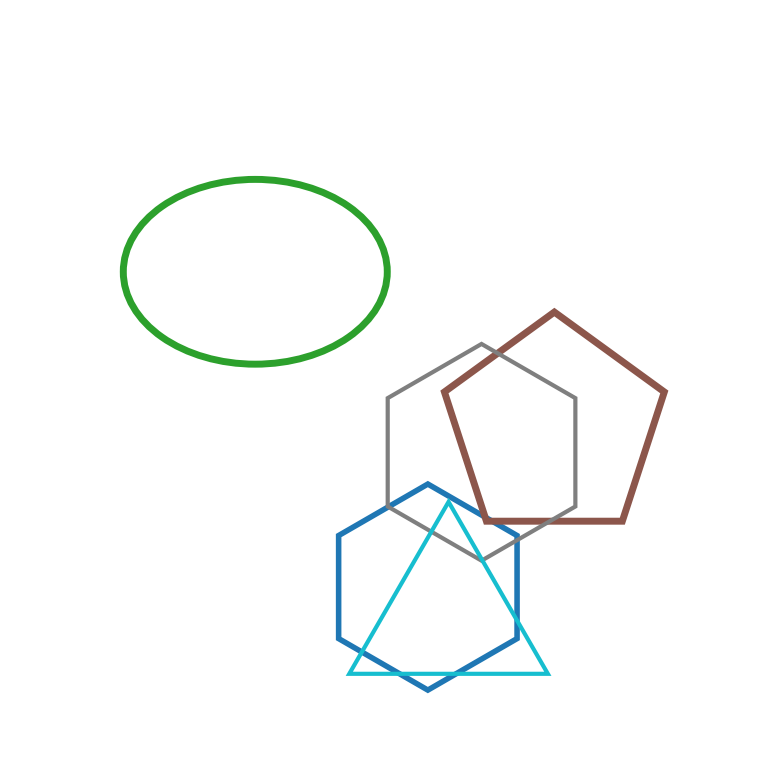[{"shape": "hexagon", "thickness": 2, "radius": 0.67, "center": [0.556, 0.238]}, {"shape": "oval", "thickness": 2.5, "radius": 0.86, "center": [0.332, 0.647]}, {"shape": "pentagon", "thickness": 2.5, "radius": 0.75, "center": [0.72, 0.445]}, {"shape": "hexagon", "thickness": 1.5, "radius": 0.7, "center": [0.625, 0.413]}, {"shape": "triangle", "thickness": 1.5, "radius": 0.74, "center": [0.583, 0.199]}]